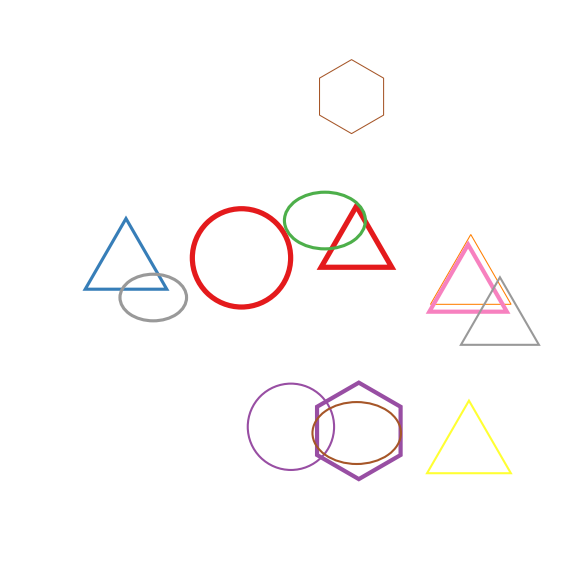[{"shape": "circle", "thickness": 2.5, "radius": 0.43, "center": [0.418, 0.553]}, {"shape": "triangle", "thickness": 2.5, "radius": 0.35, "center": [0.617, 0.572]}, {"shape": "triangle", "thickness": 1.5, "radius": 0.41, "center": [0.218, 0.539]}, {"shape": "oval", "thickness": 1.5, "radius": 0.35, "center": [0.563, 0.617]}, {"shape": "hexagon", "thickness": 2, "radius": 0.42, "center": [0.621, 0.253]}, {"shape": "circle", "thickness": 1, "radius": 0.37, "center": [0.504, 0.26]}, {"shape": "triangle", "thickness": 0.5, "radius": 0.4, "center": [0.815, 0.512]}, {"shape": "triangle", "thickness": 1, "radius": 0.42, "center": [0.812, 0.222]}, {"shape": "hexagon", "thickness": 0.5, "radius": 0.32, "center": [0.609, 0.832]}, {"shape": "oval", "thickness": 1, "radius": 0.38, "center": [0.618, 0.249]}, {"shape": "triangle", "thickness": 2, "radius": 0.39, "center": [0.811, 0.498]}, {"shape": "triangle", "thickness": 1, "radius": 0.39, "center": [0.866, 0.441]}, {"shape": "oval", "thickness": 1.5, "radius": 0.29, "center": [0.265, 0.484]}]